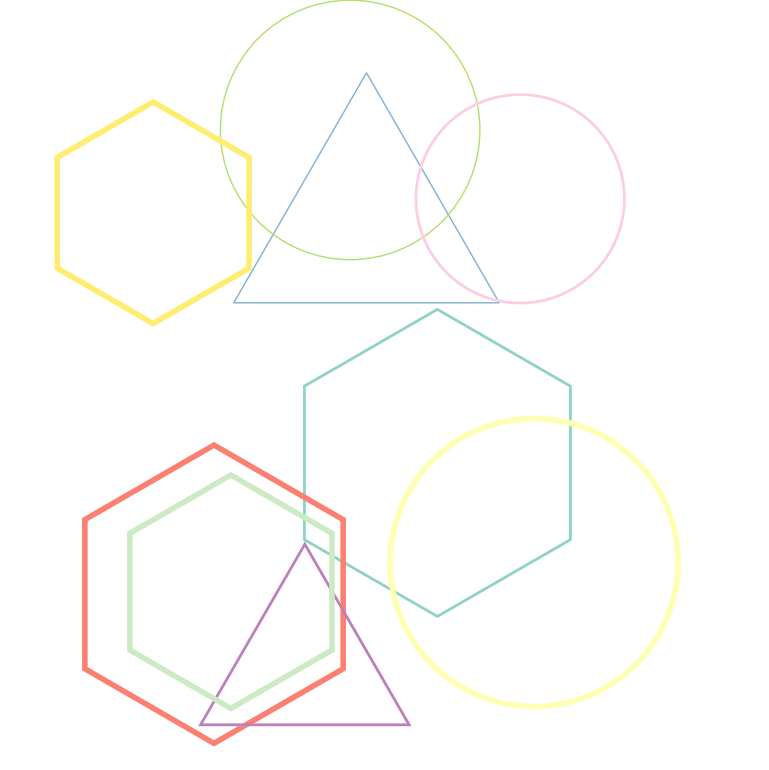[{"shape": "hexagon", "thickness": 1, "radius": 1.0, "center": [0.568, 0.399]}, {"shape": "circle", "thickness": 2, "radius": 0.94, "center": [0.694, 0.269]}, {"shape": "hexagon", "thickness": 2, "radius": 0.97, "center": [0.278, 0.228]}, {"shape": "triangle", "thickness": 0.5, "radius": 1.0, "center": [0.476, 0.706]}, {"shape": "circle", "thickness": 0.5, "radius": 0.84, "center": [0.455, 0.831]}, {"shape": "circle", "thickness": 1, "radius": 0.68, "center": [0.676, 0.742]}, {"shape": "triangle", "thickness": 1, "radius": 0.78, "center": [0.396, 0.137]}, {"shape": "hexagon", "thickness": 2, "radius": 0.76, "center": [0.3, 0.232]}, {"shape": "hexagon", "thickness": 2, "radius": 0.72, "center": [0.199, 0.724]}]